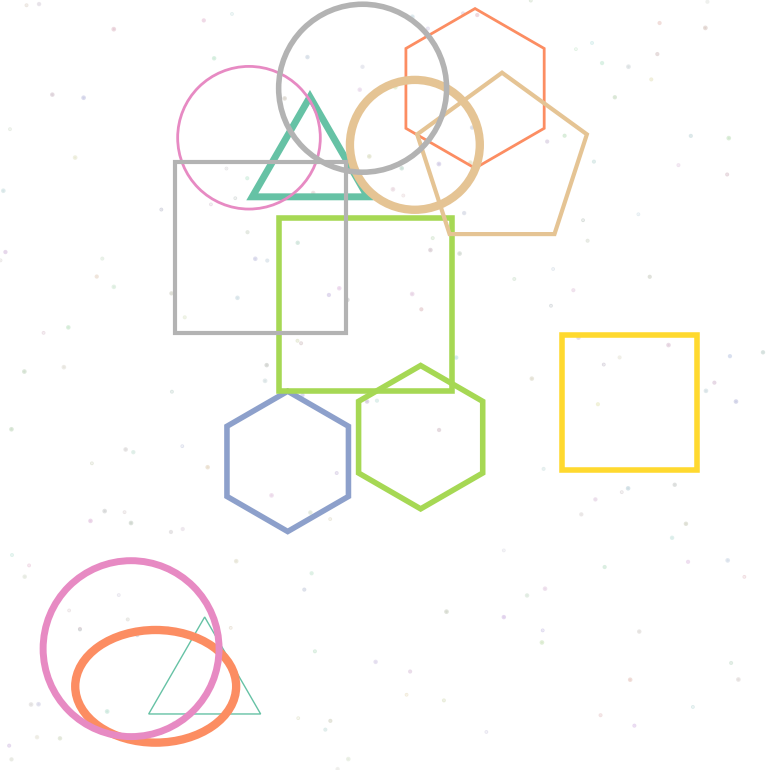[{"shape": "triangle", "thickness": 2.5, "radius": 0.43, "center": [0.403, 0.788]}, {"shape": "triangle", "thickness": 0.5, "radius": 0.42, "center": [0.266, 0.115]}, {"shape": "hexagon", "thickness": 1, "radius": 0.52, "center": [0.617, 0.885]}, {"shape": "oval", "thickness": 3, "radius": 0.52, "center": [0.202, 0.109]}, {"shape": "hexagon", "thickness": 2, "radius": 0.46, "center": [0.374, 0.401]}, {"shape": "circle", "thickness": 1, "radius": 0.46, "center": [0.323, 0.821]}, {"shape": "circle", "thickness": 2.5, "radius": 0.57, "center": [0.17, 0.158]}, {"shape": "square", "thickness": 2, "radius": 0.56, "center": [0.475, 0.604]}, {"shape": "hexagon", "thickness": 2, "radius": 0.47, "center": [0.546, 0.432]}, {"shape": "square", "thickness": 2, "radius": 0.44, "center": [0.817, 0.477]}, {"shape": "circle", "thickness": 3, "radius": 0.42, "center": [0.539, 0.812]}, {"shape": "pentagon", "thickness": 1.5, "radius": 0.58, "center": [0.652, 0.79]}, {"shape": "square", "thickness": 1.5, "radius": 0.56, "center": [0.339, 0.679]}, {"shape": "circle", "thickness": 2, "radius": 0.55, "center": [0.471, 0.885]}]